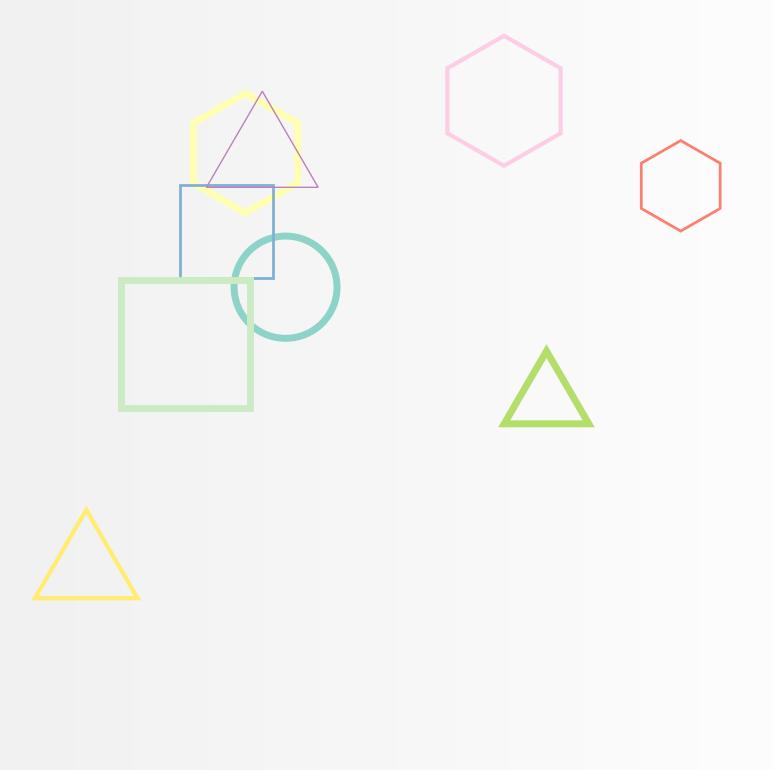[{"shape": "circle", "thickness": 2.5, "radius": 0.33, "center": [0.368, 0.627]}, {"shape": "hexagon", "thickness": 2.5, "radius": 0.39, "center": [0.317, 0.801]}, {"shape": "hexagon", "thickness": 1, "radius": 0.29, "center": [0.878, 0.759]}, {"shape": "square", "thickness": 1, "radius": 0.3, "center": [0.292, 0.699]}, {"shape": "triangle", "thickness": 2.5, "radius": 0.31, "center": [0.705, 0.481]}, {"shape": "hexagon", "thickness": 1.5, "radius": 0.42, "center": [0.65, 0.869]}, {"shape": "triangle", "thickness": 0.5, "radius": 0.42, "center": [0.338, 0.798]}, {"shape": "square", "thickness": 2.5, "radius": 0.41, "center": [0.239, 0.553]}, {"shape": "triangle", "thickness": 1.5, "radius": 0.38, "center": [0.111, 0.261]}]